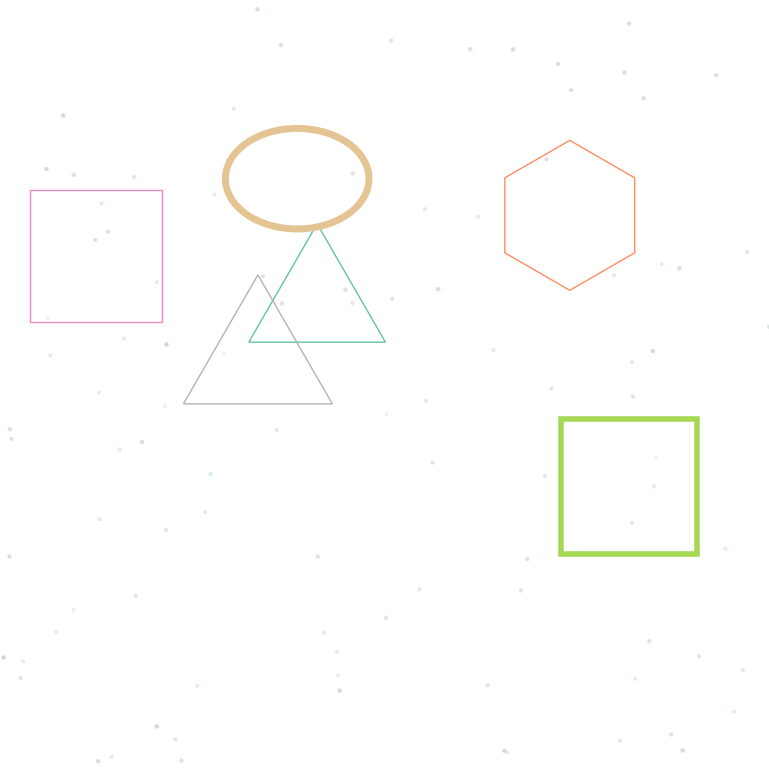[{"shape": "triangle", "thickness": 0.5, "radius": 0.51, "center": [0.412, 0.607]}, {"shape": "hexagon", "thickness": 0.5, "radius": 0.49, "center": [0.74, 0.72]}, {"shape": "square", "thickness": 0.5, "radius": 0.43, "center": [0.125, 0.668]}, {"shape": "square", "thickness": 2, "radius": 0.44, "center": [0.817, 0.368]}, {"shape": "oval", "thickness": 2.5, "radius": 0.47, "center": [0.386, 0.768]}, {"shape": "triangle", "thickness": 0.5, "radius": 0.56, "center": [0.335, 0.531]}]